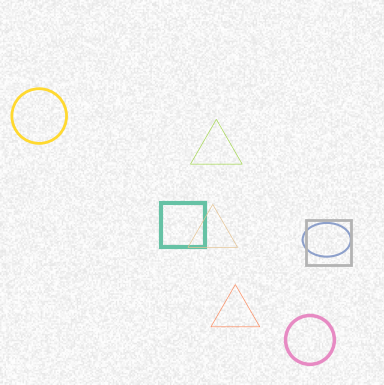[{"shape": "square", "thickness": 3, "radius": 0.29, "center": [0.475, 0.415]}, {"shape": "triangle", "thickness": 0.5, "radius": 0.37, "center": [0.611, 0.188]}, {"shape": "oval", "thickness": 1.5, "radius": 0.31, "center": [0.849, 0.377]}, {"shape": "circle", "thickness": 2.5, "radius": 0.32, "center": [0.805, 0.117]}, {"shape": "triangle", "thickness": 0.5, "radius": 0.39, "center": [0.562, 0.612]}, {"shape": "circle", "thickness": 2, "radius": 0.36, "center": [0.102, 0.699]}, {"shape": "triangle", "thickness": 0.5, "radius": 0.37, "center": [0.553, 0.395]}, {"shape": "square", "thickness": 2, "radius": 0.29, "center": [0.854, 0.369]}]